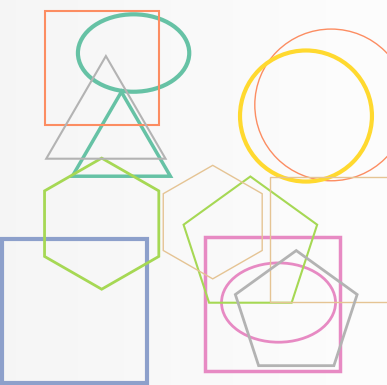[{"shape": "oval", "thickness": 3, "radius": 0.72, "center": [0.345, 0.862]}, {"shape": "triangle", "thickness": 2.5, "radius": 0.73, "center": [0.313, 0.615]}, {"shape": "square", "thickness": 1.5, "radius": 0.73, "center": [0.262, 0.823]}, {"shape": "circle", "thickness": 1, "radius": 0.99, "center": [0.855, 0.727]}, {"shape": "square", "thickness": 3, "radius": 0.94, "center": [0.192, 0.193]}, {"shape": "oval", "thickness": 2, "radius": 0.74, "center": [0.719, 0.214]}, {"shape": "square", "thickness": 2.5, "radius": 0.87, "center": [0.703, 0.211]}, {"shape": "pentagon", "thickness": 1.5, "radius": 0.91, "center": [0.646, 0.36]}, {"shape": "hexagon", "thickness": 2, "radius": 0.85, "center": [0.262, 0.419]}, {"shape": "circle", "thickness": 3, "radius": 0.85, "center": [0.79, 0.699]}, {"shape": "square", "thickness": 1, "radius": 0.81, "center": [0.859, 0.379]}, {"shape": "hexagon", "thickness": 1, "radius": 0.74, "center": [0.549, 0.423]}, {"shape": "pentagon", "thickness": 2, "radius": 0.83, "center": [0.765, 0.184]}, {"shape": "triangle", "thickness": 1.5, "radius": 0.89, "center": [0.273, 0.677]}]